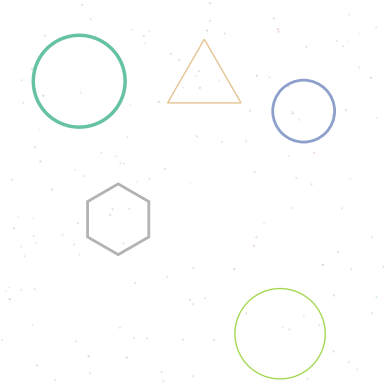[{"shape": "circle", "thickness": 2.5, "radius": 0.6, "center": [0.206, 0.789]}, {"shape": "circle", "thickness": 2, "radius": 0.4, "center": [0.789, 0.711]}, {"shape": "circle", "thickness": 1, "radius": 0.59, "center": [0.728, 0.133]}, {"shape": "triangle", "thickness": 1, "radius": 0.55, "center": [0.531, 0.788]}, {"shape": "hexagon", "thickness": 2, "radius": 0.46, "center": [0.307, 0.43]}]